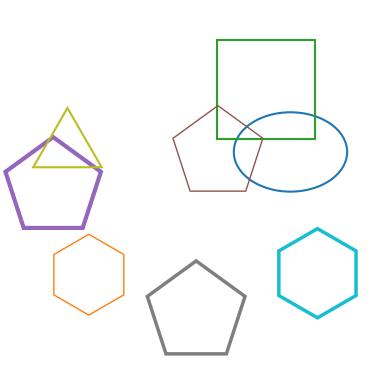[{"shape": "oval", "thickness": 1.5, "radius": 0.74, "center": [0.754, 0.605]}, {"shape": "hexagon", "thickness": 1, "radius": 0.52, "center": [0.231, 0.287]}, {"shape": "square", "thickness": 1.5, "radius": 0.64, "center": [0.691, 0.767]}, {"shape": "pentagon", "thickness": 3, "radius": 0.65, "center": [0.138, 0.513]}, {"shape": "pentagon", "thickness": 1, "radius": 0.61, "center": [0.566, 0.603]}, {"shape": "pentagon", "thickness": 2.5, "radius": 0.67, "center": [0.51, 0.189]}, {"shape": "triangle", "thickness": 1.5, "radius": 0.51, "center": [0.175, 0.617]}, {"shape": "hexagon", "thickness": 2.5, "radius": 0.58, "center": [0.825, 0.29]}]